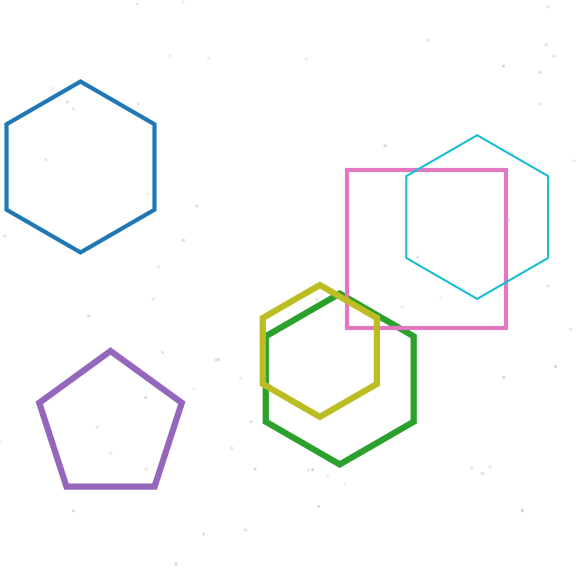[{"shape": "hexagon", "thickness": 2, "radius": 0.74, "center": [0.139, 0.71]}, {"shape": "hexagon", "thickness": 3, "radius": 0.74, "center": [0.588, 0.343]}, {"shape": "pentagon", "thickness": 3, "radius": 0.65, "center": [0.191, 0.262]}, {"shape": "square", "thickness": 2, "radius": 0.69, "center": [0.739, 0.568]}, {"shape": "hexagon", "thickness": 3, "radius": 0.57, "center": [0.554, 0.391]}, {"shape": "hexagon", "thickness": 1, "radius": 0.71, "center": [0.826, 0.623]}]